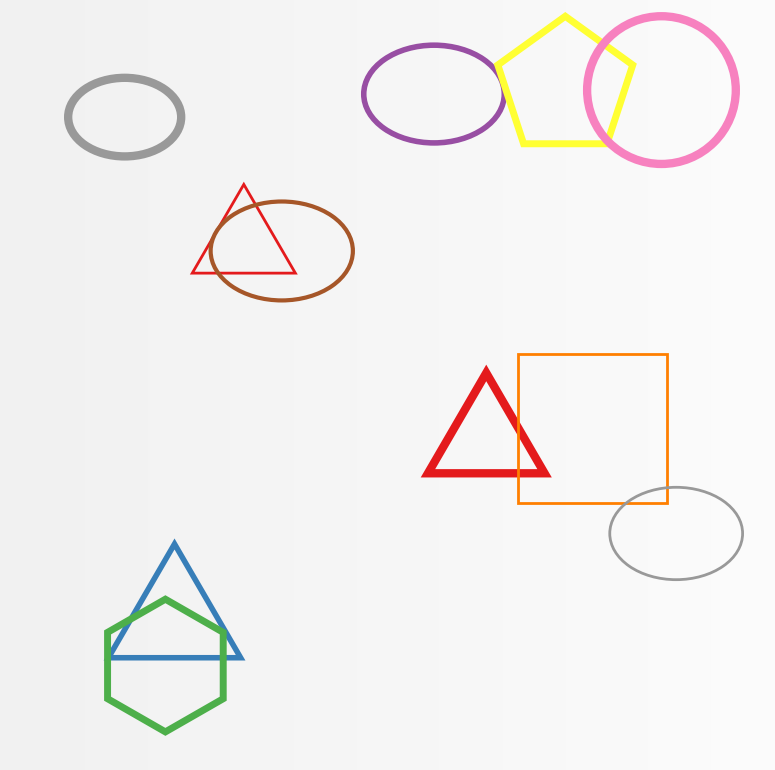[{"shape": "triangle", "thickness": 3, "radius": 0.43, "center": [0.627, 0.429]}, {"shape": "triangle", "thickness": 1, "radius": 0.38, "center": [0.315, 0.684]}, {"shape": "triangle", "thickness": 2, "radius": 0.49, "center": [0.225, 0.195]}, {"shape": "hexagon", "thickness": 2.5, "radius": 0.43, "center": [0.213, 0.136]}, {"shape": "oval", "thickness": 2, "radius": 0.45, "center": [0.56, 0.878]}, {"shape": "square", "thickness": 1, "radius": 0.48, "center": [0.764, 0.444]}, {"shape": "pentagon", "thickness": 2.5, "radius": 0.46, "center": [0.729, 0.887]}, {"shape": "oval", "thickness": 1.5, "radius": 0.46, "center": [0.364, 0.674]}, {"shape": "circle", "thickness": 3, "radius": 0.48, "center": [0.853, 0.883]}, {"shape": "oval", "thickness": 3, "radius": 0.36, "center": [0.161, 0.848]}, {"shape": "oval", "thickness": 1, "radius": 0.43, "center": [0.872, 0.307]}]